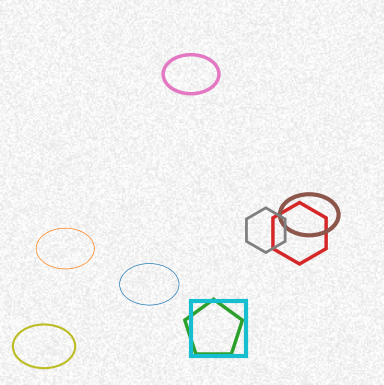[{"shape": "oval", "thickness": 0.5, "radius": 0.39, "center": [0.388, 0.262]}, {"shape": "oval", "thickness": 0.5, "radius": 0.38, "center": [0.169, 0.354]}, {"shape": "pentagon", "thickness": 2.5, "radius": 0.39, "center": [0.555, 0.144]}, {"shape": "hexagon", "thickness": 2.5, "radius": 0.4, "center": [0.778, 0.394]}, {"shape": "oval", "thickness": 3, "radius": 0.38, "center": [0.803, 0.442]}, {"shape": "oval", "thickness": 2.5, "radius": 0.36, "center": [0.496, 0.807]}, {"shape": "hexagon", "thickness": 2, "radius": 0.29, "center": [0.69, 0.402]}, {"shape": "oval", "thickness": 1.5, "radius": 0.4, "center": [0.114, 0.1]}, {"shape": "square", "thickness": 3, "radius": 0.36, "center": [0.569, 0.148]}]